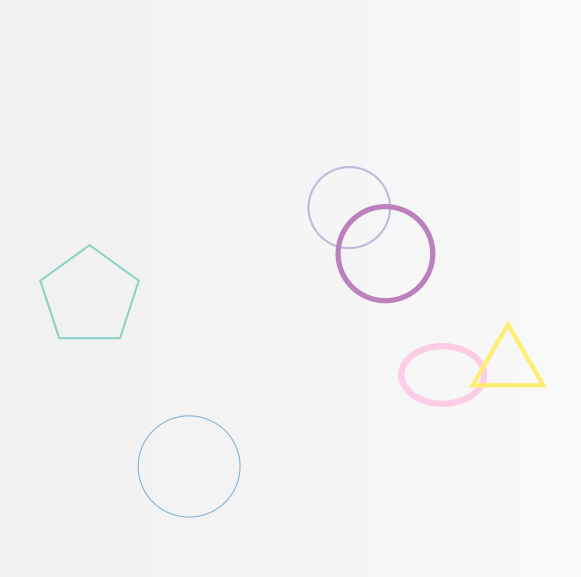[{"shape": "pentagon", "thickness": 1, "radius": 0.45, "center": [0.154, 0.486]}, {"shape": "circle", "thickness": 1, "radius": 0.35, "center": [0.601, 0.64]}, {"shape": "circle", "thickness": 0.5, "radius": 0.44, "center": [0.325, 0.191]}, {"shape": "oval", "thickness": 3, "radius": 0.36, "center": [0.762, 0.35]}, {"shape": "circle", "thickness": 2.5, "radius": 0.41, "center": [0.663, 0.56]}, {"shape": "triangle", "thickness": 2, "radius": 0.35, "center": [0.874, 0.367]}]